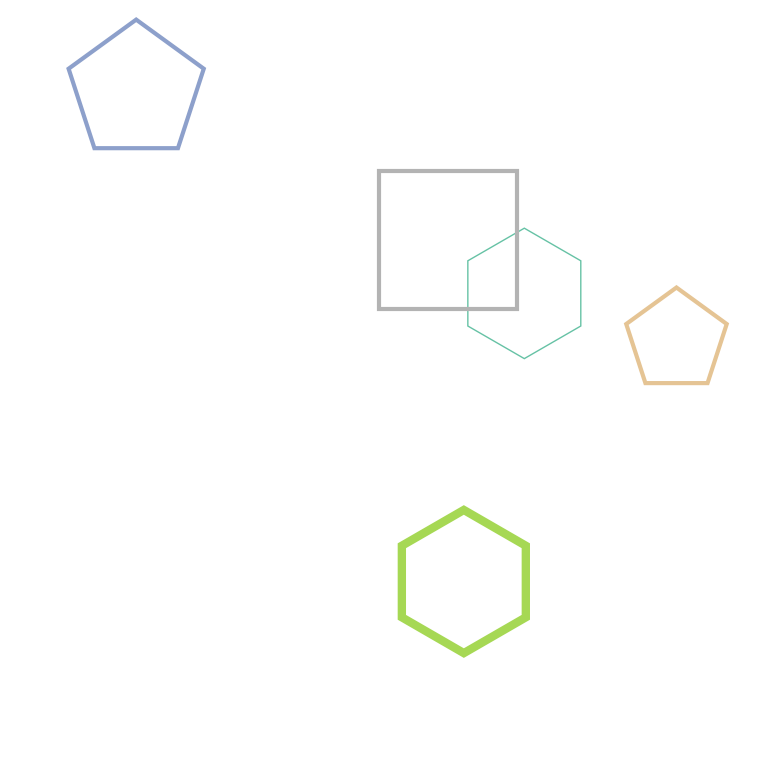[{"shape": "hexagon", "thickness": 0.5, "radius": 0.42, "center": [0.681, 0.619]}, {"shape": "pentagon", "thickness": 1.5, "radius": 0.46, "center": [0.177, 0.882]}, {"shape": "hexagon", "thickness": 3, "radius": 0.46, "center": [0.602, 0.245]}, {"shape": "pentagon", "thickness": 1.5, "radius": 0.34, "center": [0.879, 0.558]}, {"shape": "square", "thickness": 1.5, "radius": 0.45, "center": [0.581, 0.688]}]